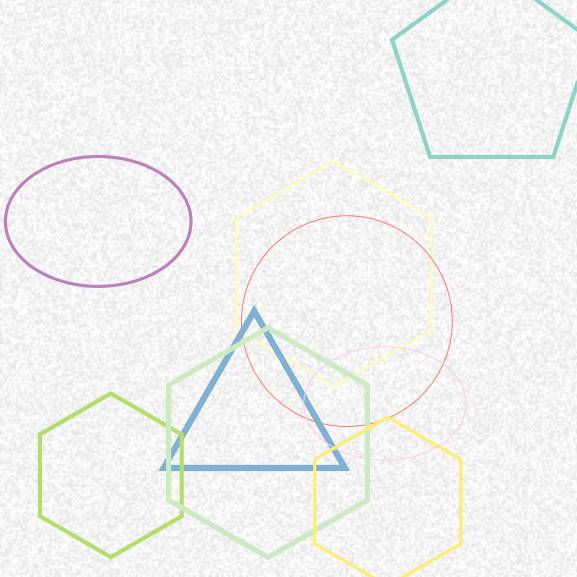[{"shape": "pentagon", "thickness": 2, "radius": 0.91, "center": [0.852, 0.874]}, {"shape": "hexagon", "thickness": 1, "radius": 0.97, "center": [0.578, 0.525]}, {"shape": "circle", "thickness": 0.5, "radius": 0.91, "center": [0.601, 0.443]}, {"shape": "triangle", "thickness": 3, "radius": 0.91, "center": [0.44, 0.279]}, {"shape": "hexagon", "thickness": 2, "radius": 0.71, "center": [0.192, 0.176]}, {"shape": "oval", "thickness": 0.5, "radius": 0.7, "center": [0.666, 0.301]}, {"shape": "oval", "thickness": 1.5, "radius": 0.8, "center": [0.17, 0.616]}, {"shape": "hexagon", "thickness": 2.5, "radius": 0.99, "center": [0.464, 0.233]}, {"shape": "hexagon", "thickness": 1.5, "radius": 0.73, "center": [0.671, 0.131]}]